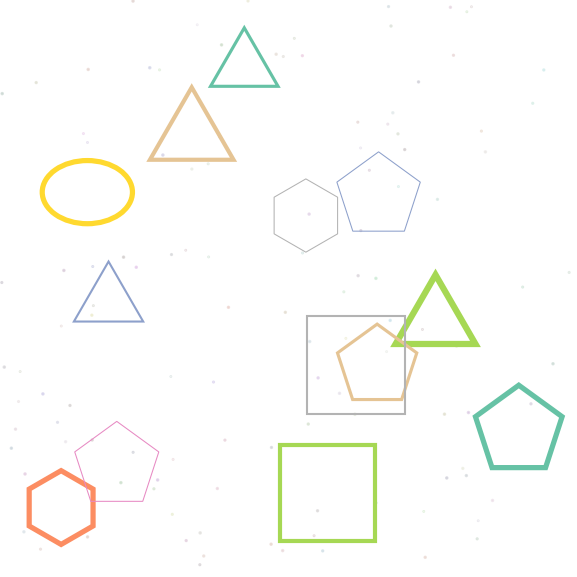[{"shape": "triangle", "thickness": 1.5, "radius": 0.34, "center": [0.423, 0.883]}, {"shape": "pentagon", "thickness": 2.5, "radius": 0.39, "center": [0.898, 0.253]}, {"shape": "hexagon", "thickness": 2.5, "radius": 0.32, "center": [0.106, 0.12]}, {"shape": "triangle", "thickness": 1, "radius": 0.35, "center": [0.188, 0.477]}, {"shape": "pentagon", "thickness": 0.5, "radius": 0.38, "center": [0.656, 0.66]}, {"shape": "pentagon", "thickness": 0.5, "radius": 0.38, "center": [0.202, 0.193]}, {"shape": "triangle", "thickness": 3, "radius": 0.4, "center": [0.754, 0.443]}, {"shape": "square", "thickness": 2, "radius": 0.41, "center": [0.567, 0.145]}, {"shape": "oval", "thickness": 2.5, "radius": 0.39, "center": [0.151, 0.666]}, {"shape": "triangle", "thickness": 2, "radius": 0.42, "center": [0.332, 0.764]}, {"shape": "pentagon", "thickness": 1.5, "radius": 0.36, "center": [0.653, 0.366]}, {"shape": "square", "thickness": 1, "radius": 0.42, "center": [0.616, 0.368]}, {"shape": "hexagon", "thickness": 0.5, "radius": 0.32, "center": [0.53, 0.626]}]